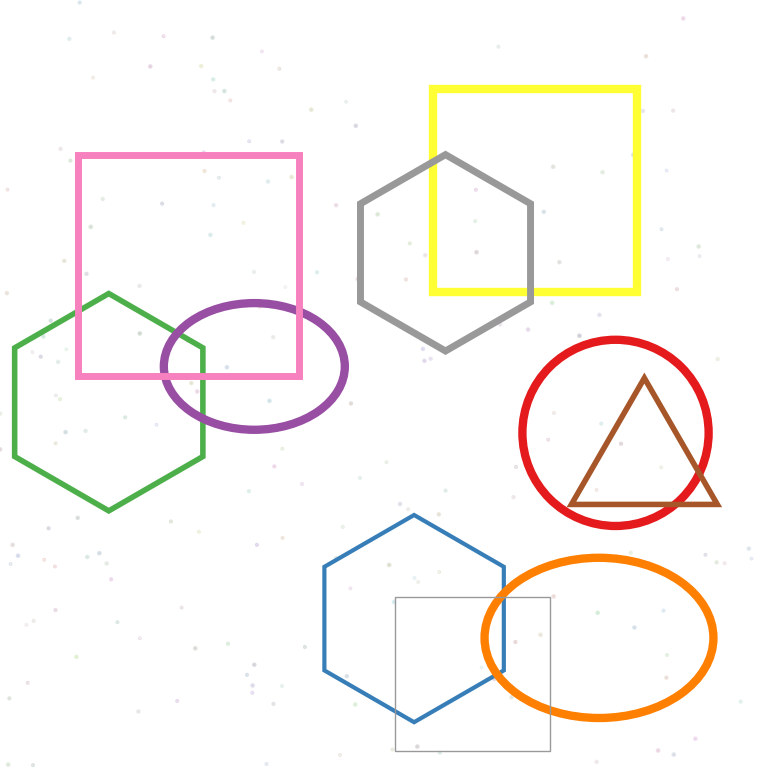[{"shape": "circle", "thickness": 3, "radius": 0.6, "center": [0.799, 0.438]}, {"shape": "hexagon", "thickness": 1.5, "radius": 0.67, "center": [0.538, 0.197]}, {"shape": "hexagon", "thickness": 2, "radius": 0.71, "center": [0.141, 0.478]}, {"shape": "oval", "thickness": 3, "radius": 0.59, "center": [0.33, 0.524]}, {"shape": "oval", "thickness": 3, "radius": 0.74, "center": [0.778, 0.172]}, {"shape": "square", "thickness": 3, "radius": 0.66, "center": [0.695, 0.753]}, {"shape": "triangle", "thickness": 2, "radius": 0.55, "center": [0.837, 0.4]}, {"shape": "square", "thickness": 2.5, "radius": 0.72, "center": [0.245, 0.656]}, {"shape": "hexagon", "thickness": 2.5, "radius": 0.64, "center": [0.579, 0.672]}, {"shape": "square", "thickness": 0.5, "radius": 0.5, "center": [0.614, 0.125]}]